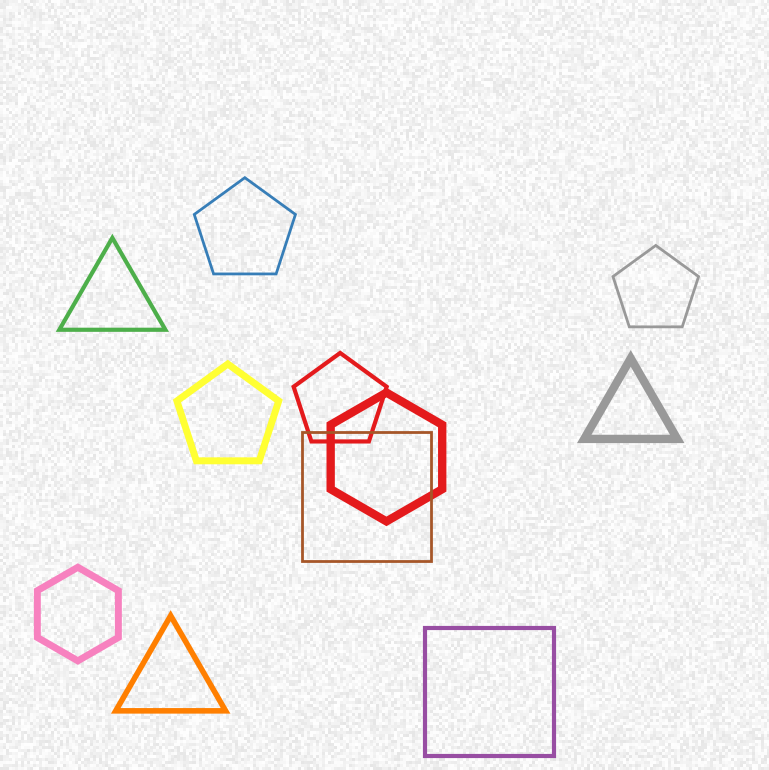[{"shape": "pentagon", "thickness": 1.5, "radius": 0.32, "center": [0.442, 0.478]}, {"shape": "hexagon", "thickness": 3, "radius": 0.42, "center": [0.502, 0.407]}, {"shape": "pentagon", "thickness": 1, "radius": 0.35, "center": [0.318, 0.7]}, {"shape": "triangle", "thickness": 1.5, "radius": 0.4, "center": [0.146, 0.612]}, {"shape": "square", "thickness": 1.5, "radius": 0.42, "center": [0.636, 0.101]}, {"shape": "triangle", "thickness": 2, "radius": 0.41, "center": [0.222, 0.118]}, {"shape": "pentagon", "thickness": 2.5, "radius": 0.35, "center": [0.296, 0.458]}, {"shape": "square", "thickness": 1, "radius": 0.42, "center": [0.476, 0.355]}, {"shape": "hexagon", "thickness": 2.5, "radius": 0.3, "center": [0.101, 0.203]}, {"shape": "triangle", "thickness": 3, "radius": 0.35, "center": [0.819, 0.465]}, {"shape": "pentagon", "thickness": 1, "radius": 0.29, "center": [0.852, 0.623]}]